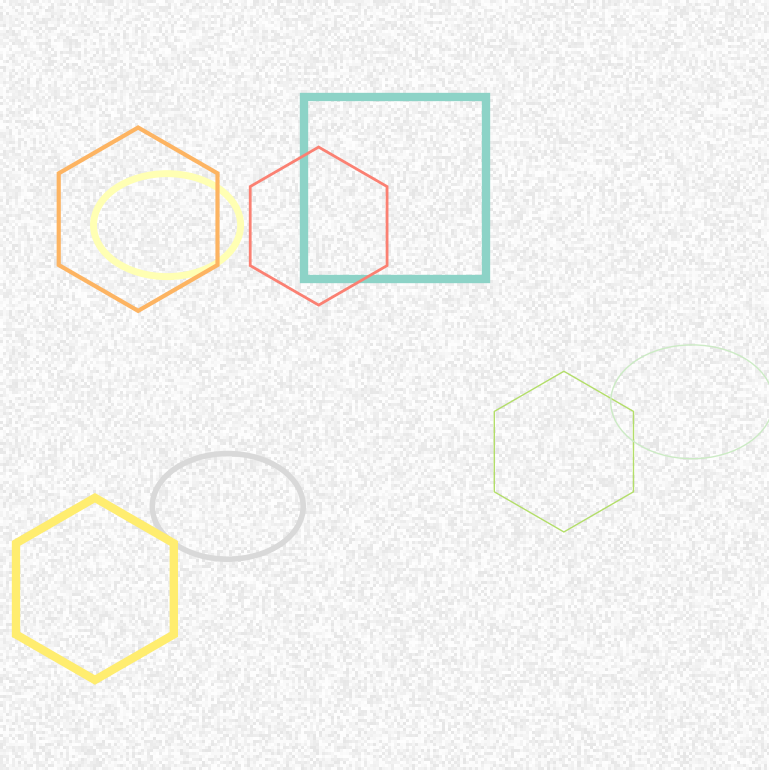[{"shape": "square", "thickness": 3, "radius": 0.59, "center": [0.514, 0.756]}, {"shape": "oval", "thickness": 2.5, "radius": 0.48, "center": [0.217, 0.708]}, {"shape": "hexagon", "thickness": 1, "radius": 0.51, "center": [0.414, 0.706]}, {"shape": "hexagon", "thickness": 1.5, "radius": 0.6, "center": [0.179, 0.715]}, {"shape": "hexagon", "thickness": 0.5, "radius": 0.52, "center": [0.732, 0.413]}, {"shape": "oval", "thickness": 2, "radius": 0.49, "center": [0.296, 0.342]}, {"shape": "oval", "thickness": 0.5, "radius": 0.53, "center": [0.899, 0.478]}, {"shape": "hexagon", "thickness": 3, "radius": 0.59, "center": [0.123, 0.235]}]